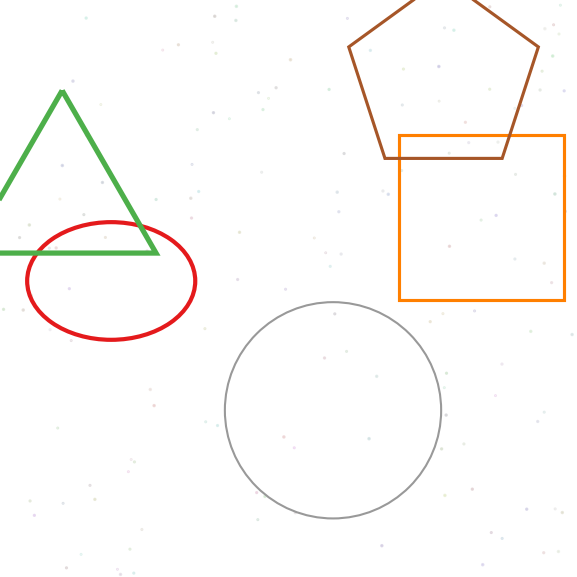[{"shape": "oval", "thickness": 2, "radius": 0.73, "center": [0.193, 0.513]}, {"shape": "triangle", "thickness": 2.5, "radius": 0.94, "center": [0.108, 0.655]}, {"shape": "square", "thickness": 1.5, "radius": 0.71, "center": [0.834, 0.623]}, {"shape": "pentagon", "thickness": 1.5, "radius": 0.86, "center": [0.768, 0.865]}, {"shape": "circle", "thickness": 1, "radius": 0.94, "center": [0.577, 0.289]}]